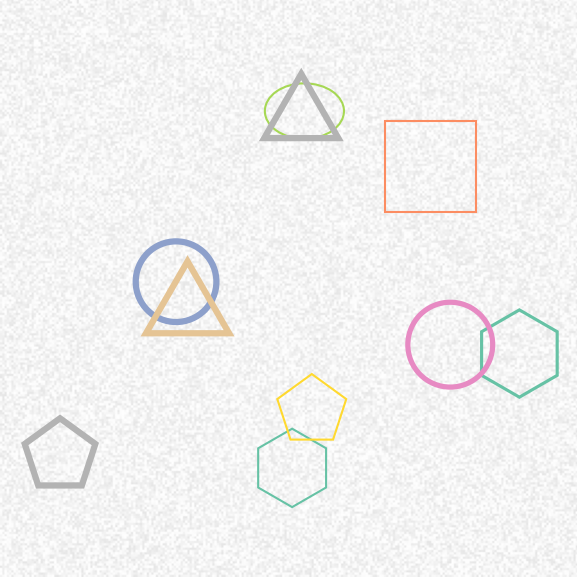[{"shape": "hexagon", "thickness": 1.5, "radius": 0.38, "center": [0.899, 0.387]}, {"shape": "hexagon", "thickness": 1, "radius": 0.34, "center": [0.506, 0.189]}, {"shape": "square", "thickness": 1, "radius": 0.39, "center": [0.745, 0.711]}, {"shape": "circle", "thickness": 3, "radius": 0.35, "center": [0.305, 0.511]}, {"shape": "circle", "thickness": 2.5, "radius": 0.37, "center": [0.78, 0.402]}, {"shape": "oval", "thickness": 1, "radius": 0.34, "center": [0.527, 0.807]}, {"shape": "pentagon", "thickness": 1, "radius": 0.31, "center": [0.54, 0.289]}, {"shape": "triangle", "thickness": 3, "radius": 0.42, "center": [0.325, 0.464]}, {"shape": "pentagon", "thickness": 3, "radius": 0.32, "center": [0.104, 0.211]}, {"shape": "triangle", "thickness": 3, "radius": 0.37, "center": [0.522, 0.797]}]